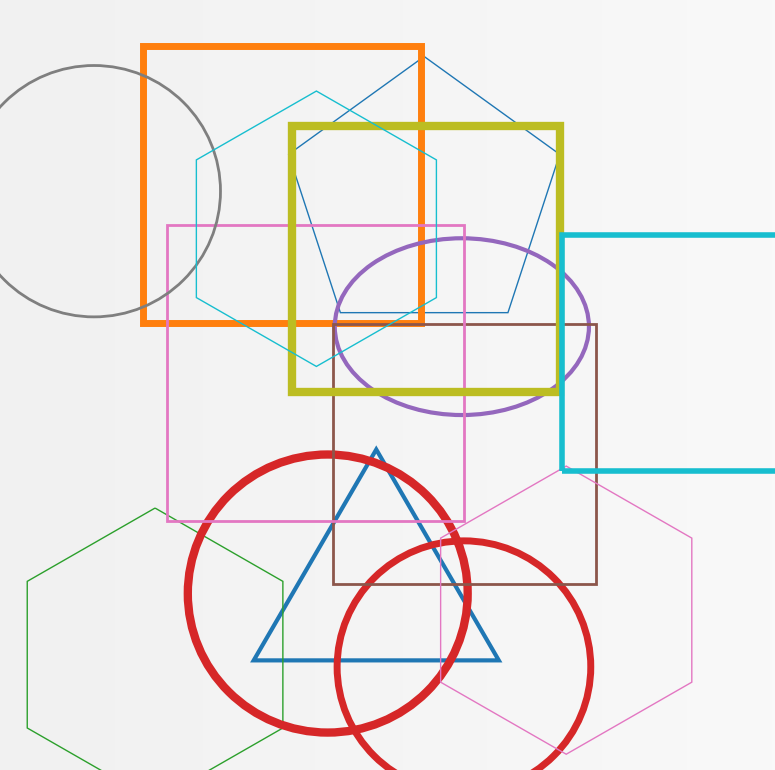[{"shape": "pentagon", "thickness": 0.5, "radius": 0.92, "center": [0.547, 0.743]}, {"shape": "triangle", "thickness": 1.5, "radius": 0.91, "center": [0.485, 0.234]}, {"shape": "square", "thickness": 2.5, "radius": 0.9, "center": [0.364, 0.76]}, {"shape": "hexagon", "thickness": 0.5, "radius": 0.95, "center": [0.2, 0.15]}, {"shape": "circle", "thickness": 2.5, "radius": 0.82, "center": [0.599, 0.134]}, {"shape": "circle", "thickness": 3, "radius": 0.9, "center": [0.423, 0.229]}, {"shape": "oval", "thickness": 1.5, "radius": 0.82, "center": [0.596, 0.576]}, {"shape": "square", "thickness": 1, "radius": 0.85, "center": [0.599, 0.41]}, {"shape": "square", "thickness": 1, "radius": 0.96, "center": [0.407, 0.515]}, {"shape": "hexagon", "thickness": 0.5, "radius": 0.94, "center": [0.731, 0.208]}, {"shape": "circle", "thickness": 1, "radius": 0.82, "center": [0.121, 0.752]}, {"shape": "square", "thickness": 3, "radius": 0.86, "center": [0.55, 0.664]}, {"shape": "hexagon", "thickness": 0.5, "radius": 0.89, "center": [0.408, 0.703]}, {"shape": "square", "thickness": 2, "radius": 0.77, "center": [0.879, 0.541]}]